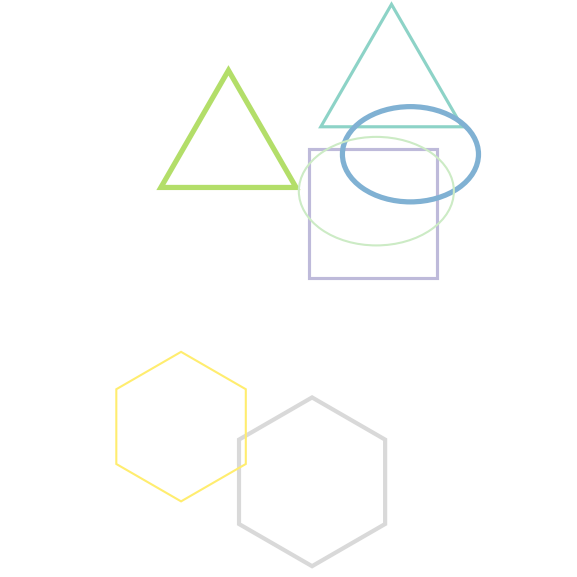[{"shape": "triangle", "thickness": 1.5, "radius": 0.71, "center": [0.678, 0.85]}, {"shape": "square", "thickness": 1.5, "radius": 0.56, "center": [0.646, 0.629]}, {"shape": "oval", "thickness": 2.5, "radius": 0.59, "center": [0.711, 0.732]}, {"shape": "triangle", "thickness": 2.5, "radius": 0.68, "center": [0.396, 0.742]}, {"shape": "hexagon", "thickness": 2, "radius": 0.73, "center": [0.54, 0.165]}, {"shape": "oval", "thickness": 1, "radius": 0.67, "center": [0.652, 0.668]}, {"shape": "hexagon", "thickness": 1, "radius": 0.65, "center": [0.314, 0.26]}]